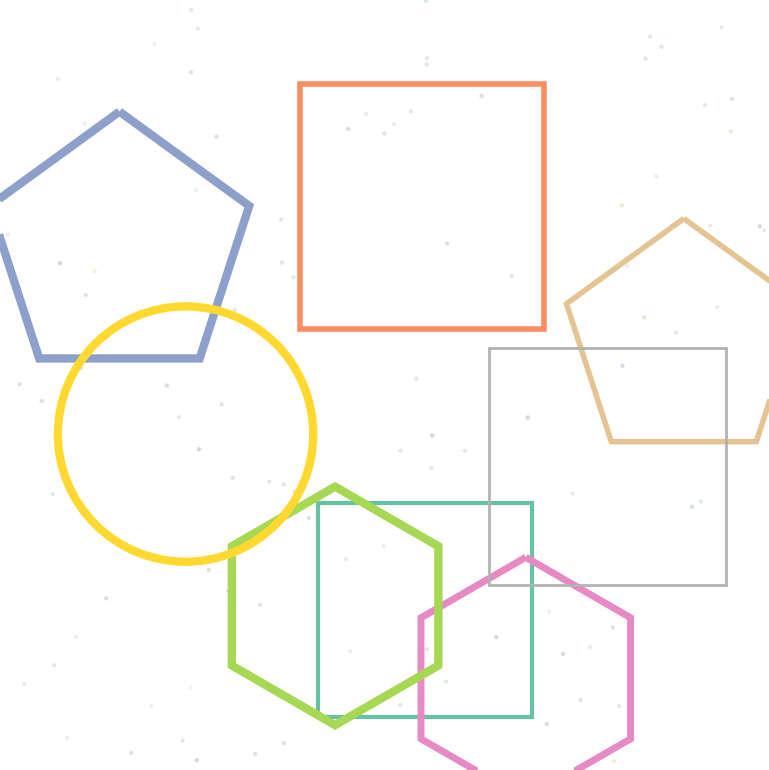[{"shape": "square", "thickness": 1.5, "radius": 0.69, "center": [0.552, 0.208]}, {"shape": "square", "thickness": 2, "radius": 0.79, "center": [0.548, 0.732]}, {"shape": "pentagon", "thickness": 3, "radius": 0.89, "center": [0.155, 0.678]}, {"shape": "hexagon", "thickness": 2.5, "radius": 0.79, "center": [0.683, 0.119]}, {"shape": "hexagon", "thickness": 3, "radius": 0.77, "center": [0.435, 0.213]}, {"shape": "circle", "thickness": 3, "radius": 0.83, "center": [0.241, 0.436]}, {"shape": "pentagon", "thickness": 2, "radius": 0.8, "center": [0.888, 0.556]}, {"shape": "square", "thickness": 1, "radius": 0.77, "center": [0.789, 0.394]}]